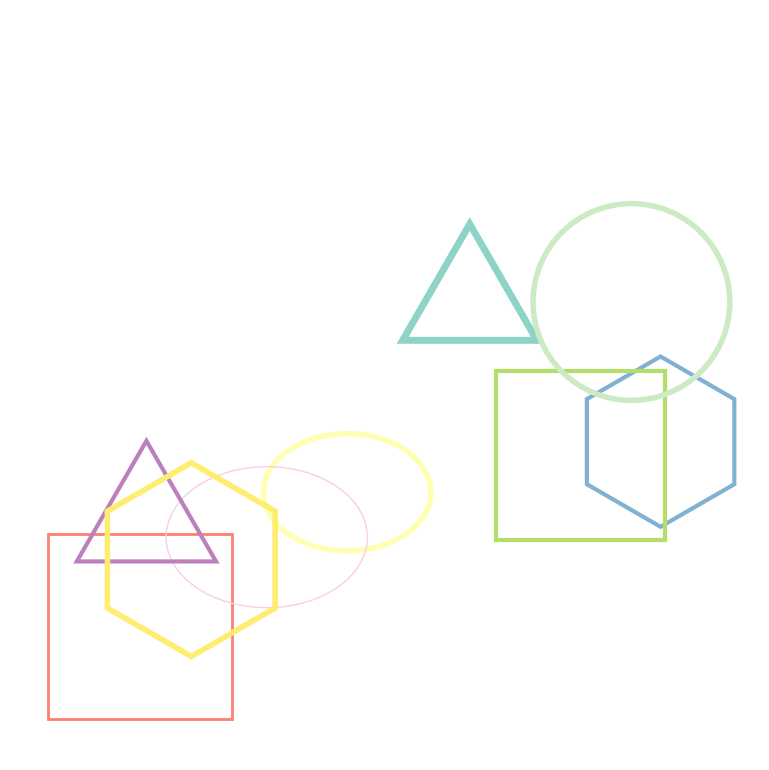[{"shape": "triangle", "thickness": 2.5, "radius": 0.5, "center": [0.61, 0.608]}, {"shape": "oval", "thickness": 2, "radius": 0.54, "center": [0.451, 0.361]}, {"shape": "square", "thickness": 1, "radius": 0.6, "center": [0.182, 0.186]}, {"shape": "hexagon", "thickness": 1.5, "radius": 0.55, "center": [0.858, 0.426]}, {"shape": "square", "thickness": 1.5, "radius": 0.55, "center": [0.754, 0.408]}, {"shape": "oval", "thickness": 0.5, "radius": 0.65, "center": [0.346, 0.302]}, {"shape": "triangle", "thickness": 1.5, "radius": 0.52, "center": [0.19, 0.323]}, {"shape": "circle", "thickness": 2, "radius": 0.64, "center": [0.82, 0.608]}, {"shape": "hexagon", "thickness": 2, "radius": 0.63, "center": [0.248, 0.273]}]